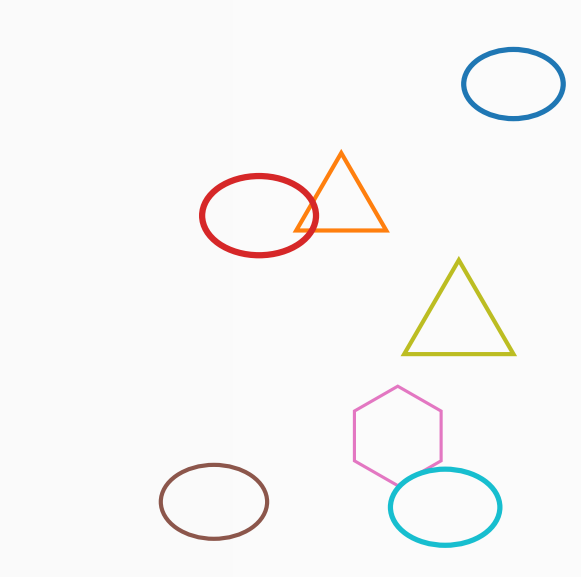[{"shape": "oval", "thickness": 2.5, "radius": 0.43, "center": [0.883, 0.854]}, {"shape": "triangle", "thickness": 2, "radius": 0.45, "center": [0.587, 0.645]}, {"shape": "oval", "thickness": 3, "radius": 0.49, "center": [0.446, 0.626]}, {"shape": "oval", "thickness": 2, "radius": 0.46, "center": [0.368, 0.13]}, {"shape": "hexagon", "thickness": 1.5, "radius": 0.43, "center": [0.684, 0.244]}, {"shape": "triangle", "thickness": 2, "radius": 0.54, "center": [0.789, 0.44]}, {"shape": "oval", "thickness": 2.5, "radius": 0.47, "center": [0.766, 0.121]}]